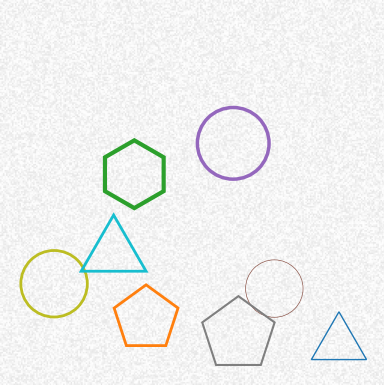[{"shape": "triangle", "thickness": 1, "radius": 0.41, "center": [0.88, 0.107]}, {"shape": "pentagon", "thickness": 2, "radius": 0.44, "center": [0.379, 0.173]}, {"shape": "hexagon", "thickness": 3, "radius": 0.44, "center": [0.349, 0.547]}, {"shape": "circle", "thickness": 2.5, "radius": 0.47, "center": [0.606, 0.628]}, {"shape": "circle", "thickness": 0.5, "radius": 0.37, "center": [0.713, 0.25]}, {"shape": "pentagon", "thickness": 1.5, "radius": 0.49, "center": [0.619, 0.132]}, {"shape": "circle", "thickness": 2, "radius": 0.43, "center": [0.14, 0.263]}, {"shape": "triangle", "thickness": 2, "radius": 0.49, "center": [0.295, 0.344]}]